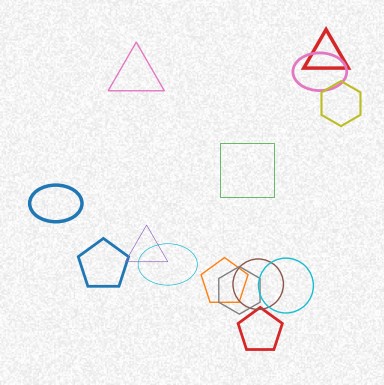[{"shape": "pentagon", "thickness": 2, "radius": 0.34, "center": [0.269, 0.312]}, {"shape": "oval", "thickness": 2.5, "radius": 0.34, "center": [0.145, 0.472]}, {"shape": "pentagon", "thickness": 1, "radius": 0.32, "center": [0.583, 0.267]}, {"shape": "square", "thickness": 0.5, "radius": 0.35, "center": [0.642, 0.558]}, {"shape": "triangle", "thickness": 2.5, "radius": 0.33, "center": [0.847, 0.857]}, {"shape": "pentagon", "thickness": 2, "radius": 0.3, "center": [0.676, 0.141]}, {"shape": "triangle", "thickness": 0.5, "radius": 0.32, "center": [0.381, 0.352]}, {"shape": "circle", "thickness": 1, "radius": 0.33, "center": [0.671, 0.262]}, {"shape": "oval", "thickness": 2, "radius": 0.35, "center": [0.831, 0.814]}, {"shape": "triangle", "thickness": 1, "radius": 0.42, "center": [0.354, 0.806]}, {"shape": "hexagon", "thickness": 1, "radius": 0.31, "center": [0.622, 0.246]}, {"shape": "hexagon", "thickness": 1.5, "radius": 0.29, "center": [0.886, 0.731]}, {"shape": "oval", "thickness": 0.5, "radius": 0.38, "center": [0.436, 0.313]}, {"shape": "circle", "thickness": 1, "radius": 0.36, "center": [0.743, 0.258]}]